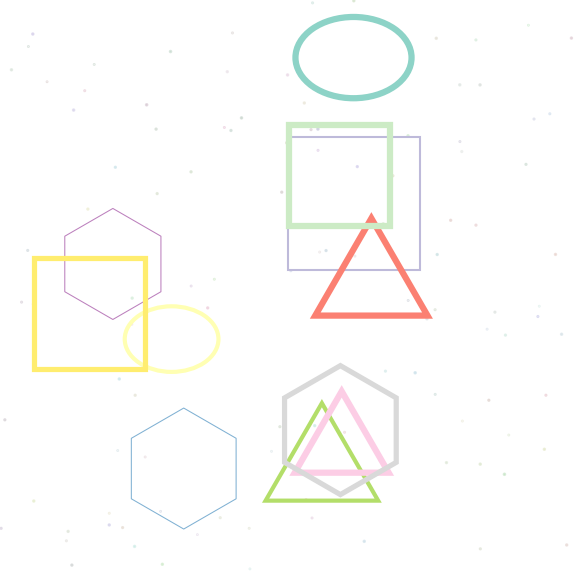[{"shape": "oval", "thickness": 3, "radius": 0.5, "center": [0.612, 0.899]}, {"shape": "oval", "thickness": 2, "radius": 0.41, "center": [0.297, 0.412]}, {"shape": "square", "thickness": 1, "radius": 0.57, "center": [0.613, 0.647]}, {"shape": "triangle", "thickness": 3, "radius": 0.56, "center": [0.643, 0.509]}, {"shape": "hexagon", "thickness": 0.5, "radius": 0.52, "center": [0.318, 0.188]}, {"shape": "triangle", "thickness": 2, "radius": 0.56, "center": [0.557, 0.188]}, {"shape": "triangle", "thickness": 3, "radius": 0.47, "center": [0.592, 0.228]}, {"shape": "hexagon", "thickness": 2.5, "radius": 0.56, "center": [0.589, 0.254]}, {"shape": "hexagon", "thickness": 0.5, "radius": 0.48, "center": [0.195, 0.542]}, {"shape": "square", "thickness": 3, "radius": 0.44, "center": [0.588, 0.695]}, {"shape": "square", "thickness": 2.5, "radius": 0.48, "center": [0.155, 0.456]}]